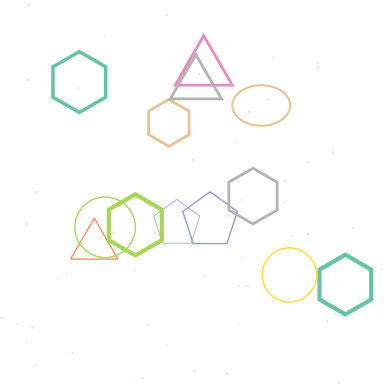[{"shape": "hexagon", "thickness": 2.5, "radius": 0.39, "center": [0.206, 0.787]}, {"shape": "hexagon", "thickness": 3, "radius": 0.39, "center": [0.897, 0.261]}, {"shape": "triangle", "thickness": 1, "radius": 0.35, "center": [0.245, 0.363]}, {"shape": "pentagon", "thickness": 1, "radius": 0.37, "center": [0.546, 0.428]}, {"shape": "pentagon", "thickness": 0.5, "radius": 0.31, "center": [0.459, 0.419]}, {"shape": "triangle", "thickness": 2, "radius": 0.43, "center": [0.529, 0.822]}, {"shape": "hexagon", "thickness": 3, "radius": 0.4, "center": [0.352, 0.416]}, {"shape": "circle", "thickness": 1, "radius": 0.39, "center": [0.273, 0.41]}, {"shape": "circle", "thickness": 1, "radius": 0.35, "center": [0.752, 0.286]}, {"shape": "oval", "thickness": 1.5, "radius": 0.38, "center": [0.679, 0.726]}, {"shape": "hexagon", "thickness": 2, "radius": 0.3, "center": [0.439, 0.681]}, {"shape": "triangle", "thickness": 2, "radius": 0.38, "center": [0.509, 0.781]}, {"shape": "hexagon", "thickness": 2, "radius": 0.36, "center": [0.657, 0.491]}]